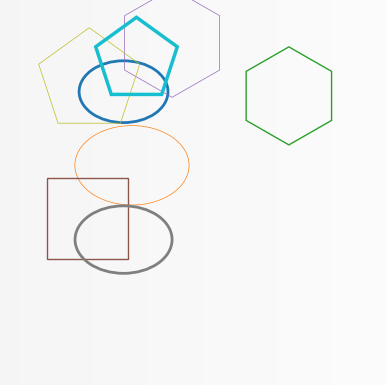[{"shape": "oval", "thickness": 2, "radius": 0.57, "center": [0.319, 0.762]}, {"shape": "oval", "thickness": 0.5, "radius": 0.74, "center": [0.341, 0.571]}, {"shape": "hexagon", "thickness": 1, "radius": 0.64, "center": [0.745, 0.751]}, {"shape": "hexagon", "thickness": 0.5, "radius": 0.71, "center": [0.444, 0.889]}, {"shape": "square", "thickness": 1, "radius": 0.53, "center": [0.225, 0.432]}, {"shape": "oval", "thickness": 2, "radius": 0.63, "center": [0.319, 0.378]}, {"shape": "pentagon", "thickness": 0.5, "radius": 0.69, "center": [0.23, 0.791]}, {"shape": "pentagon", "thickness": 2.5, "radius": 0.55, "center": [0.352, 0.844]}]